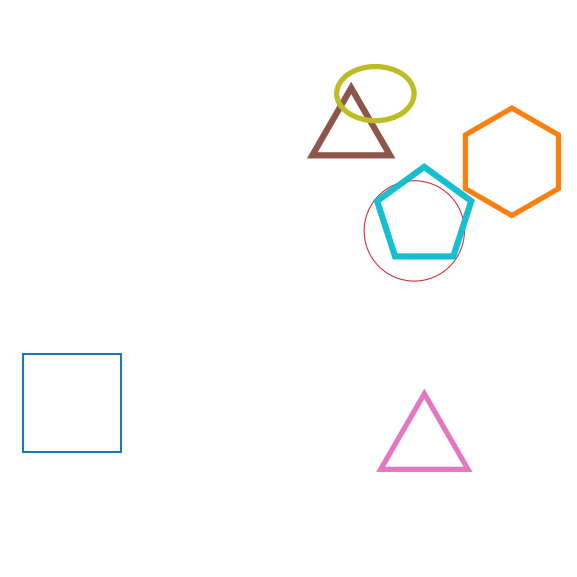[{"shape": "square", "thickness": 1, "radius": 0.42, "center": [0.125, 0.302]}, {"shape": "hexagon", "thickness": 2.5, "radius": 0.47, "center": [0.886, 0.719]}, {"shape": "circle", "thickness": 0.5, "radius": 0.43, "center": [0.717, 0.599]}, {"shape": "triangle", "thickness": 3, "radius": 0.39, "center": [0.608, 0.769]}, {"shape": "triangle", "thickness": 2.5, "radius": 0.44, "center": [0.735, 0.23]}, {"shape": "oval", "thickness": 2.5, "radius": 0.34, "center": [0.65, 0.837]}, {"shape": "pentagon", "thickness": 3, "radius": 0.43, "center": [0.735, 0.624]}]